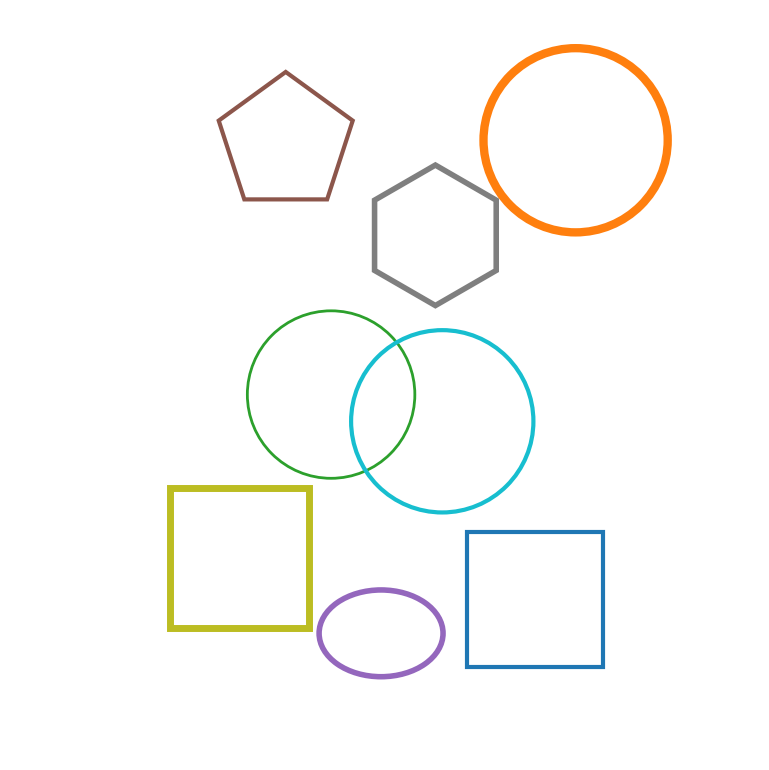[{"shape": "square", "thickness": 1.5, "radius": 0.44, "center": [0.695, 0.221]}, {"shape": "circle", "thickness": 3, "radius": 0.6, "center": [0.748, 0.818]}, {"shape": "circle", "thickness": 1, "radius": 0.54, "center": [0.43, 0.488]}, {"shape": "oval", "thickness": 2, "radius": 0.4, "center": [0.495, 0.177]}, {"shape": "pentagon", "thickness": 1.5, "radius": 0.46, "center": [0.371, 0.815]}, {"shape": "hexagon", "thickness": 2, "radius": 0.46, "center": [0.565, 0.694]}, {"shape": "square", "thickness": 2.5, "radius": 0.45, "center": [0.311, 0.275]}, {"shape": "circle", "thickness": 1.5, "radius": 0.59, "center": [0.574, 0.453]}]